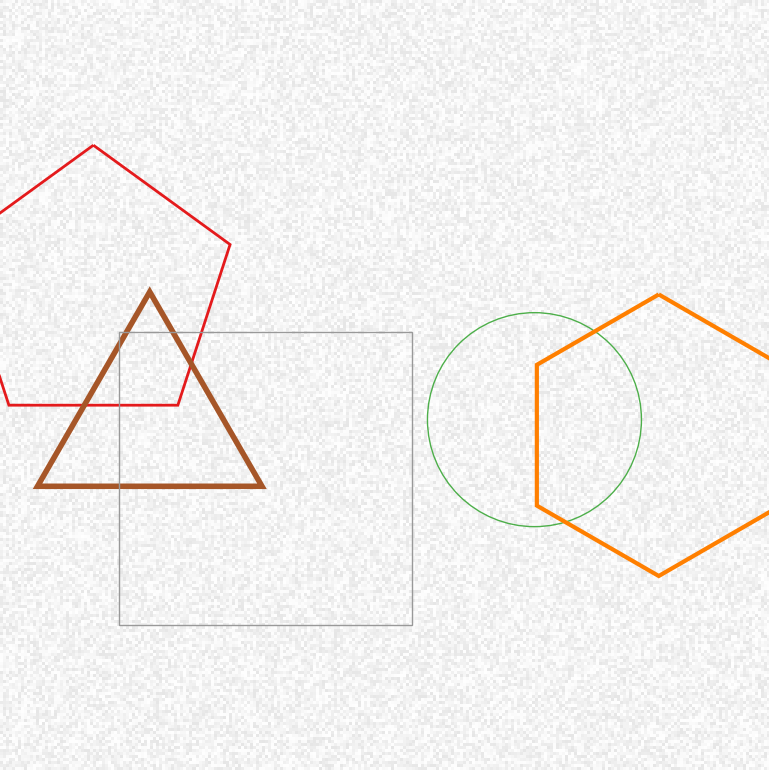[{"shape": "pentagon", "thickness": 1, "radius": 0.93, "center": [0.121, 0.625]}, {"shape": "circle", "thickness": 0.5, "radius": 0.69, "center": [0.694, 0.455]}, {"shape": "hexagon", "thickness": 1.5, "radius": 0.91, "center": [0.856, 0.435]}, {"shape": "triangle", "thickness": 2, "radius": 0.84, "center": [0.194, 0.453]}, {"shape": "square", "thickness": 0.5, "radius": 0.95, "center": [0.345, 0.379]}]